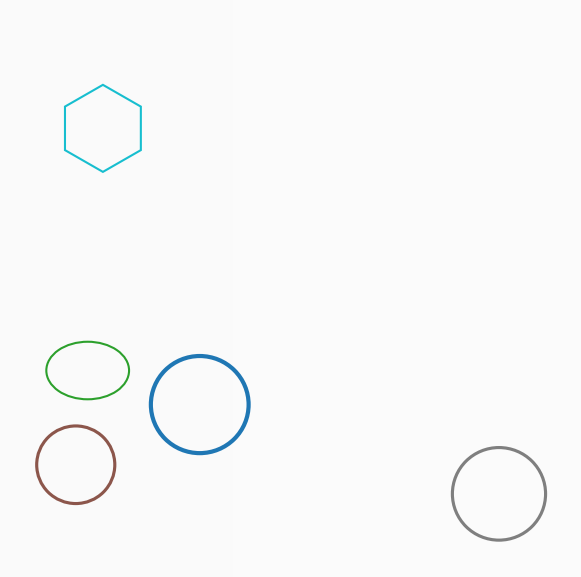[{"shape": "circle", "thickness": 2, "radius": 0.42, "center": [0.344, 0.299]}, {"shape": "oval", "thickness": 1, "radius": 0.36, "center": [0.151, 0.358]}, {"shape": "circle", "thickness": 1.5, "radius": 0.34, "center": [0.13, 0.194]}, {"shape": "circle", "thickness": 1.5, "radius": 0.4, "center": [0.858, 0.144]}, {"shape": "hexagon", "thickness": 1, "radius": 0.38, "center": [0.177, 0.777]}]